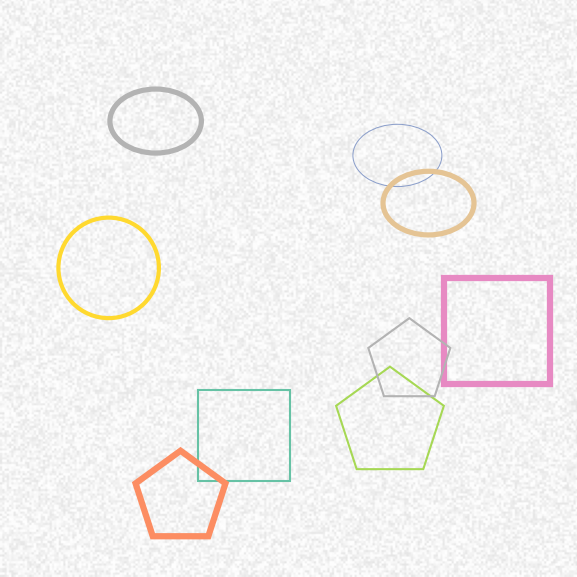[{"shape": "square", "thickness": 1, "radius": 0.4, "center": [0.422, 0.245]}, {"shape": "pentagon", "thickness": 3, "radius": 0.41, "center": [0.313, 0.137]}, {"shape": "oval", "thickness": 0.5, "radius": 0.39, "center": [0.688, 0.73]}, {"shape": "square", "thickness": 3, "radius": 0.46, "center": [0.861, 0.425]}, {"shape": "pentagon", "thickness": 1, "radius": 0.49, "center": [0.675, 0.266]}, {"shape": "circle", "thickness": 2, "radius": 0.44, "center": [0.188, 0.535]}, {"shape": "oval", "thickness": 2.5, "radius": 0.39, "center": [0.742, 0.647]}, {"shape": "oval", "thickness": 2.5, "radius": 0.4, "center": [0.27, 0.79]}, {"shape": "pentagon", "thickness": 1, "radius": 0.37, "center": [0.709, 0.374]}]